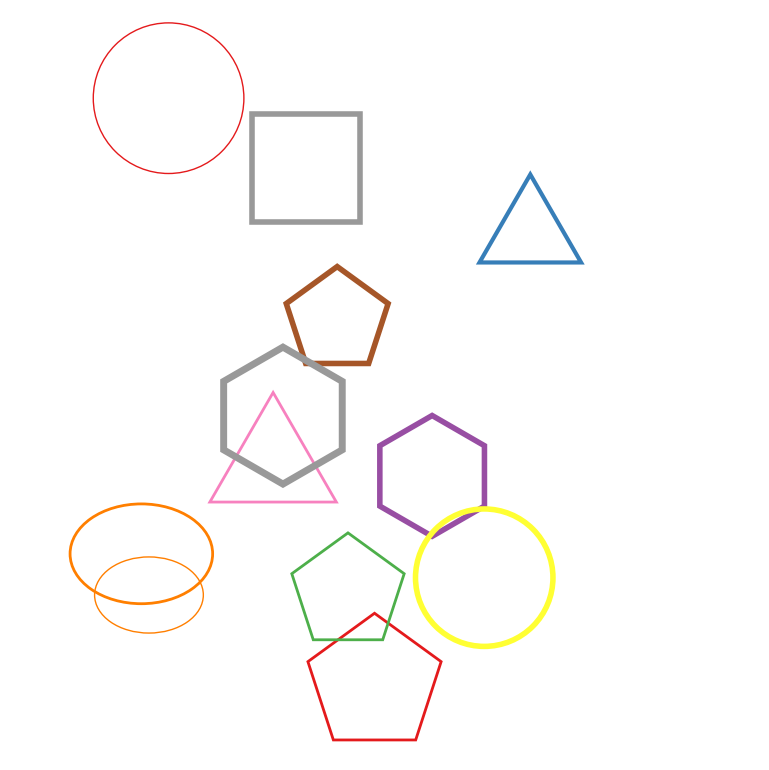[{"shape": "pentagon", "thickness": 1, "radius": 0.45, "center": [0.486, 0.113]}, {"shape": "circle", "thickness": 0.5, "radius": 0.49, "center": [0.219, 0.872]}, {"shape": "triangle", "thickness": 1.5, "radius": 0.38, "center": [0.689, 0.697]}, {"shape": "pentagon", "thickness": 1, "radius": 0.38, "center": [0.452, 0.231]}, {"shape": "hexagon", "thickness": 2, "radius": 0.39, "center": [0.561, 0.382]}, {"shape": "oval", "thickness": 0.5, "radius": 0.35, "center": [0.193, 0.227]}, {"shape": "oval", "thickness": 1, "radius": 0.46, "center": [0.184, 0.281]}, {"shape": "circle", "thickness": 2, "radius": 0.45, "center": [0.629, 0.25]}, {"shape": "pentagon", "thickness": 2, "radius": 0.35, "center": [0.438, 0.584]}, {"shape": "triangle", "thickness": 1, "radius": 0.47, "center": [0.355, 0.395]}, {"shape": "hexagon", "thickness": 2.5, "radius": 0.44, "center": [0.367, 0.46]}, {"shape": "square", "thickness": 2, "radius": 0.35, "center": [0.397, 0.782]}]